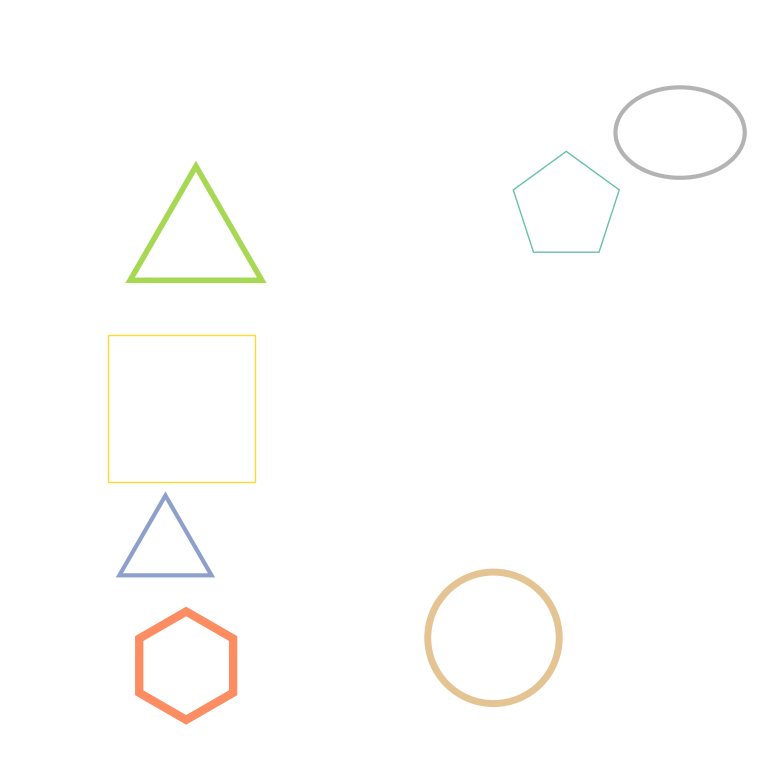[{"shape": "pentagon", "thickness": 0.5, "radius": 0.36, "center": [0.735, 0.731]}, {"shape": "hexagon", "thickness": 3, "radius": 0.35, "center": [0.242, 0.135]}, {"shape": "triangle", "thickness": 1.5, "radius": 0.35, "center": [0.215, 0.287]}, {"shape": "triangle", "thickness": 2, "radius": 0.49, "center": [0.254, 0.685]}, {"shape": "square", "thickness": 0.5, "radius": 0.48, "center": [0.235, 0.469]}, {"shape": "circle", "thickness": 2.5, "radius": 0.43, "center": [0.641, 0.172]}, {"shape": "oval", "thickness": 1.5, "radius": 0.42, "center": [0.883, 0.828]}]